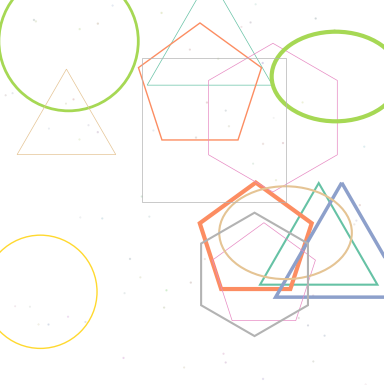[{"shape": "triangle", "thickness": 0.5, "radius": 0.94, "center": [0.545, 0.873]}, {"shape": "triangle", "thickness": 1.5, "radius": 0.88, "center": [0.828, 0.349]}, {"shape": "pentagon", "thickness": 3, "radius": 0.76, "center": [0.664, 0.373]}, {"shape": "pentagon", "thickness": 1, "radius": 0.84, "center": [0.519, 0.772]}, {"shape": "triangle", "thickness": 2.5, "radius": 0.99, "center": [0.888, 0.327]}, {"shape": "pentagon", "thickness": 0.5, "radius": 0.7, "center": [0.686, 0.281]}, {"shape": "hexagon", "thickness": 0.5, "radius": 0.97, "center": [0.709, 0.694]}, {"shape": "oval", "thickness": 3, "radius": 0.83, "center": [0.872, 0.801]}, {"shape": "circle", "thickness": 2, "radius": 0.91, "center": [0.178, 0.893]}, {"shape": "circle", "thickness": 1, "radius": 0.74, "center": [0.105, 0.242]}, {"shape": "oval", "thickness": 1.5, "radius": 0.86, "center": [0.742, 0.396]}, {"shape": "triangle", "thickness": 0.5, "radius": 0.74, "center": [0.173, 0.673]}, {"shape": "hexagon", "thickness": 1.5, "radius": 0.8, "center": [0.661, 0.287]}, {"shape": "square", "thickness": 0.5, "radius": 0.93, "center": [0.556, 0.661]}]